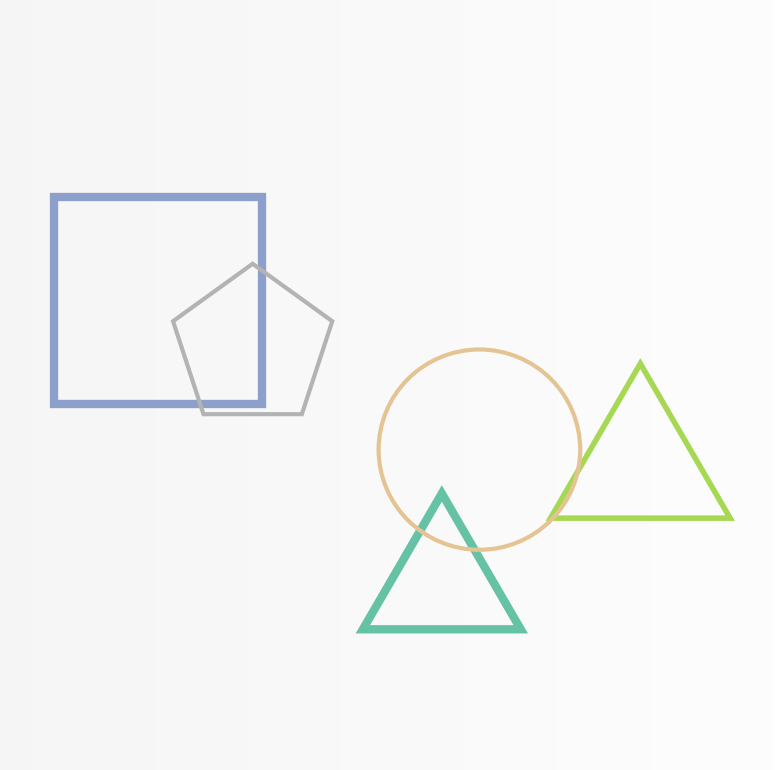[{"shape": "triangle", "thickness": 3, "radius": 0.59, "center": [0.57, 0.242]}, {"shape": "square", "thickness": 3, "radius": 0.67, "center": [0.204, 0.61]}, {"shape": "triangle", "thickness": 2, "radius": 0.67, "center": [0.826, 0.394]}, {"shape": "circle", "thickness": 1.5, "radius": 0.65, "center": [0.619, 0.416]}, {"shape": "pentagon", "thickness": 1.5, "radius": 0.54, "center": [0.326, 0.549]}]